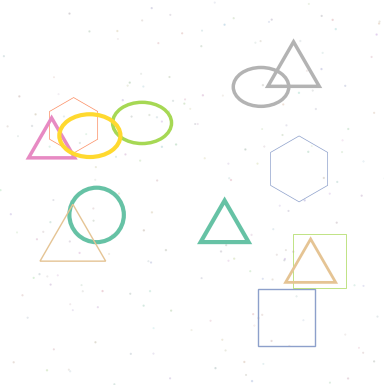[{"shape": "circle", "thickness": 3, "radius": 0.35, "center": [0.251, 0.442]}, {"shape": "triangle", "thickness": 3, "radius": 0.36, "center": [0.583, 0.407]}, {"shape": "hexagon", "thickness": 0.5, "radius": 0.36, "center": [0.191, 0.674]}, {"shape": "square", "thickness": 1, "radius": 0.37, "center": [0.744, 0.175]}, {"shape": "hexagon", "thickness": 0.5, "radius": 0.43, "center": [0.777, 0.561]}, {"shape": "triangle", "thickness": 2.5, "radius": 0.35, "center": [0.134, 0.625]}, {"shape": "oval", "thickness": 2.5, "radius": 0.38, "center": [0.369, 0.681]}, {"shape": "square", "thickness": 0.5, "radius": 0.35, "center": [0.83, 0.322]}, {"shape": "oval", "thickness": 3, "radius": 0.4, "center": [0.233, 0.648]}, {"shape": "triangle", "thickness": 1, "radius": 0.49, "center": [0.189, 0.371]}, {"shape": "triangle", "thickness": 2, "radius": 0.38, "center": [0.807, 0.304]}, {"shape": "triangle", "thickness": 2.5, "radius": 0.39, "center": [0.762, 0.814]}, {"shape": "oval", "thickness": 2.5, "radius": 0.36, "center": [0.678, 0.774]}]